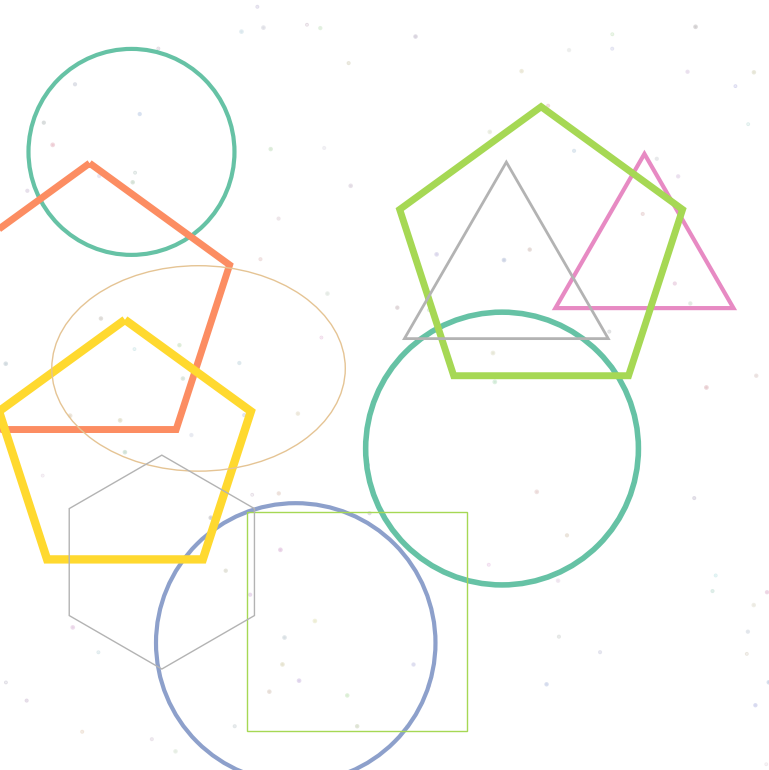[{"shape": "circle", "thickness": 2, "radius": 0.89, "center": [0.652, 0.417]}, {"shape": "circle", "thickness": 1.5, "radius": 0.67, "center": [0.171, 0.803]}, {"shape": "pentagon", "thickness": 2.5, "radius": 0.96, "center": [0.116, 0.597]}, {"shape": "circle", "thickness": 1.5, "radius": 0.91, "center": [0.384, 0.165]}, {"shape": "triangle", "thickness": 1.5, "radius": 0.67, "center": [0.837, 0.667]}, {"shape": "square", "thickness": 0.5, "radius": 0.71, "center": [0.464, 0.193]}, {"shape": "pentagon", "thickness": 2.5, "radius": 0.97, "center": [0.703, 0.668]}, {"shape": "pentagon", "thickness": 3, "radius": 0.86, "center": [0.162, 0.413]}, {"shape": "oval", "thickness": 0.5, "radius": 0.95, "center": [0.258, 0.522]}, {"shape": "triangle", "thickness": 1, "radius": 0.76, "center": [0.658, 0.637]}, {"shape": "hexagon", "thickness": 0.5, "radius": 0.69, "center": [0.21, 0.27]}]